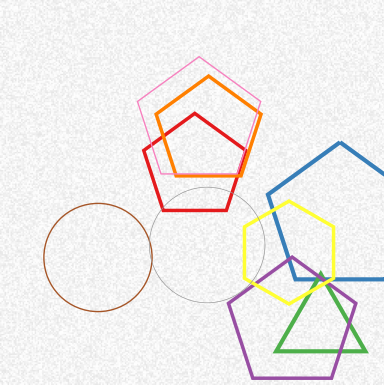[{"shape": "pentagon", "thickness": 2.5, "radius": 0.7, "center": [0.506, 0.566]}, {"shape": "pentagon", "thickness": 3, "radius": 0.98, "center": [0.883, 0.434]}, {"shape": "triangle", "thickness": 3, "radius": 0.67, "center": [0.833, 0.154]}, {"shape": "pentagon", "thickness": 2.5, "radius": 0.87, "center": [0.759, 0.158]}, {"shape": "pentagon", "thickness": 2.5, "radius": 0.72, "center": [0.542, 0.659]}, {"shape": "hexagon", "thickness": 2.5, "radius": 0.67, "center": [0.751, 0.344]}, {"shape": "circle", "thickness": 1, "radius": 0.7, "center": [0.254, 0.331]}, {"shape": "pentagon", "thickness": 1, "radius": 0.84, "center": [0.517, 0.684]}, {"shape": "circle", "thickness": 0.5, "radius": 0.75, "center": [0.538, 0.364]}]